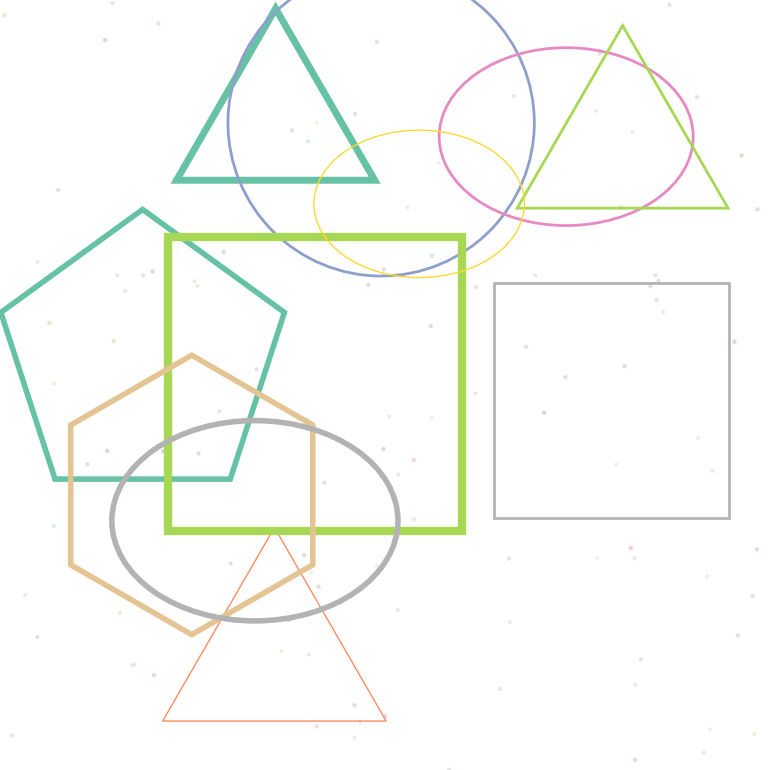[{"shape": "triangle", "thickness": 2.5, "radius": 0.74, "center": [0.358, 0.84]}, {"shape": "pentagon", "thickness": 2, "radius": 0.97, "center": [0.185, 0.534]}, {"shape": "triangle", "thickness": 0.5, "radius": 0.84, "center": [0.356, 0.147]}, {"shape": "circle", "thickness": 1, "radius": 0.99, "center": [0.495, 0.84]}, {"shape": "oval", "thickness": 1, "radius": 0.82, "center": [0.735, 0.823]}, {"shape": "triangle", "thickness": 1, "radius": 0.79, "center": [0.809, 0.809]}, {"shape": "square", "thickness": 3, "radius": 0.96, "center": [0.409, 0.502]}, {"shape": "oval", "thickness": 0.5, "radius": 0.68, "center": [0.544, 0.735]}, {"shape": "hexagon", "thickness": 2, "radius": 0.91, "center": [0.249, 0.357]}, {"shape": "square", "thickness": 1, "radius": 0.76, "center": [0.794, 0.48]}, {"shape": "oval", "thickness": 2, "radius": 0.93, "center": [0.331, 0.324]}]